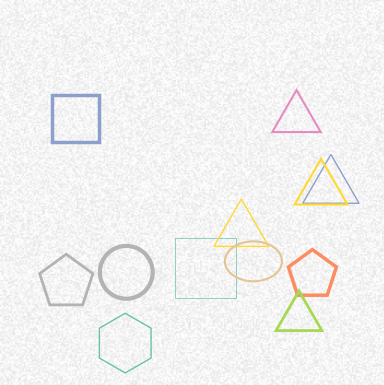[{"shape": "square", "thickness": 0.5, "radius": 0.39, "center": [0.534, 0.304]}, {"shape": "hexagon", "thickness": 1, "radius": 0.39, "center": [0.325, 0.109]}, {"shape": "pentagon", "thickness": 2.5, "radius": 0.33, "center": [0.811, 0.286]}, {"shape": "square", "thickness": 2.5, "radius": 0.3, "center": [0.196, 0.691]}, {"shape": "triangle", "thickness": 1, "radius": 0.42, "center": [0.86, 0.514]}, {"shape": "triangle", "thickness": 1.5, "radius": 0.36, "center": [0.77, 0.693]}, {"shape": "triangle", "thickness": 2, "radius": 0.34, "center": [0.777, 0.176]}, {"shape": "triangle", "thickness": 1.5, "radius": 0.4, "center": [0.834, 0.508]}, {"shape": "triangle", "thickness": 1, "radius": 0.41, "center": [0.627, 0.401]}, {"shape": "oval", "thickness": 1.5, "radius": 0.37, "center": [0.658, 0.321]}, {"shape": "pentagon", "thickness": 2, "radius": 0.36, "center": [0.172, 0.267]}, {"shape": "circle", "thickness": 3, "radius": 0.34, "center": [0.328, 0.293]}]